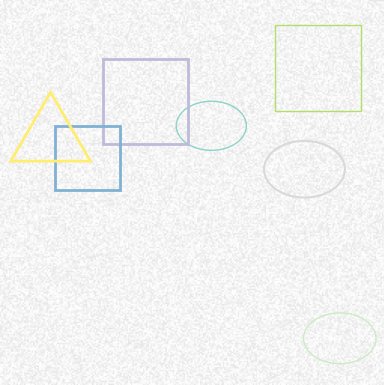[{"shape": "oval", "thickness": 1, "radius": 0.46, "center": [0.549, 0.673]}, {"shape": "square", "thickness": 2, "radius": 0.55, "center": [0.378, 0.736]}, {"shape": "square", "thickness": 2, "radius": 0.42, "center": [0.226, 0.59]}, {"shape": "square", "thickness": 1, "radius": 0.56, "center": [0.825, 0.824]}, {"shape": "oval", "thickness": 1.5, "radius": 0.53, "center": [0.791, 0.561]}, {"shape": "oval", "thickness": 1, "radius": 0.47, "center": [0.883, 0.121]}, {"shape": "triangle", "thickness": 2, "radius": 0.6, "center": [0.131, 0.641]}]